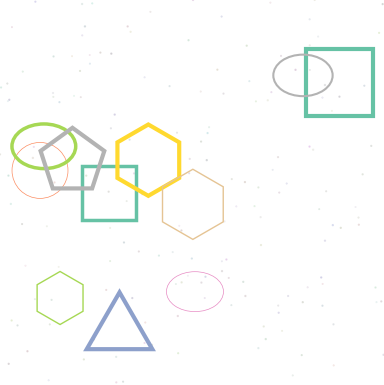[{"shape": "square", "thickness": 2.5, "radius": 0.35, "center": [0.284, 0.499]}, {"shape": "square", "thickness": 3, "radius": 0.43, "center": [0.881, 0.785]}, {"shape": "circle", "thickness": 0.5, "radius": 0.36, "center": [0.104, 0.557]}, {"shape": "triangle", "thickness": 3, "radius": 0.49, "center": [0.31, 0.142]}, {"shape": "oval", "thickness": 0.5, "radius": 0.37, "center": [0.506, 0.242]}, {"shape": "hexagon", "thickness": 1, "radius": 0.34, "center": [0.156, 0.226]}, {"shape": "oval", "thickness": 2.5, "radius": 0.41, "center": [0.114, 0.62]}, {"shape": "hexagon", "thickness": 3, "radius": 0.46, "center": [0.385, 0.584]}, {"shape": "hexagon", "thickness": 1, "radius": 0.46, "center": [0.501, 0.469]}, {"shape": "pentagon", "thickness": 3, "radius": 0.44, "center": [0.188, 0.581]}, {"shape": "oval", "thickness": 1.5, "radius": 0.39, "center": [0.787, 0.804]}]